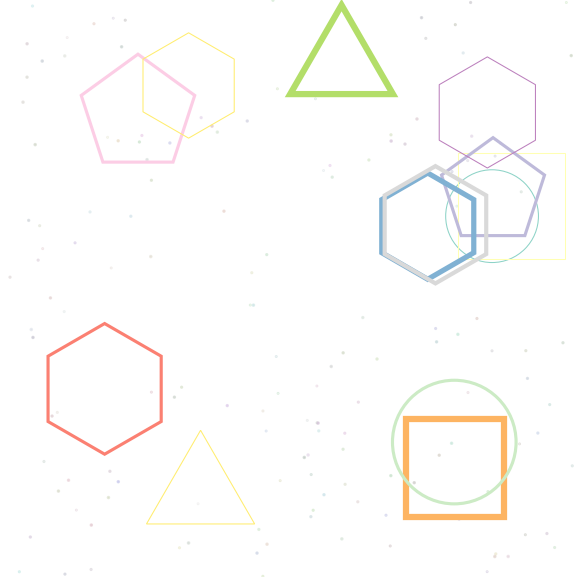[{"shape": "circle", "thickness": 0.5, "radius": 0.4, "center": [0.852, 0.625]}, {"shape": "square", "thickness": 0.5, "radius": 0.46, "center": [0.886, 0.642]}, {"shape": "pentagon", "thickness": 1.5, "radius": 0.47, "center": [0.854, 0.667]}, {"shape": "hexagon", "thickness": 1.5, "radius": 0.57, "center": [0.181, 0.326]}, {"shape": "hexagon", "thickness": 2.5, "radius": 0.46, "center": [0.741, 0.608]}, {"shape": "square", "thickness": 3, "radius": 0.42, "center": [0.788, 0.189]}, {"shape": "triangle", "thickness": 3, "radius": 0.51, "center": [0.591, 0.888]}, {"shape": "pentagon", "thickness": 1.5, "radius": 0.52, "center": [0.239, 0.802]}, {"shape": "hexagon", "thickness": 2, "radius": 0.51, "center": [0.754, 0.61]}, {"shape": "hexagon", "thickness": 0.5, "radius": 0.48, "center": [0.844, 0.804]}, {"shape": "circle", "thickness": 1.5, "radius": 0.54, "center": [0.787, 0.234]}, {"shape": "triangle", "thickness": 0.5, "radius": 0.54, "center": [0.347, 0.146]}, {"shape": "hexagon", "thickness": 0.5, "radius": 0.46, "center": [0.327, 0.851]}]